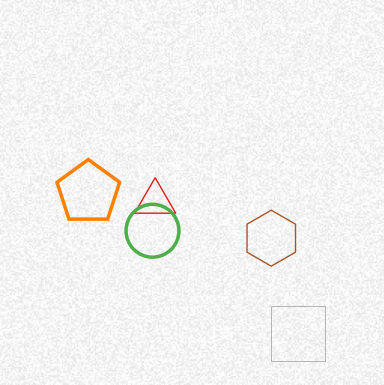[{"shape": "triangle", "thickness": 1, "radius": 0.31, "center": [0.403, 0.477]}, {"shape": "circle", "thickness": 2.5, "radius": 0.34, "center": [0.396, 0.401]}, {"shape": "pentagon", "thickness": 2.5, "radius": 0.43, "center": [0.229, 0.5]}, {"shape": "hexagon", "thickness": 1, "radius": 0.36, "center": [0.705, 0.381]}, {"shape": "square", "thickness": 0.5, "radius": 0.36, "center": [0.774, 0.134]}]